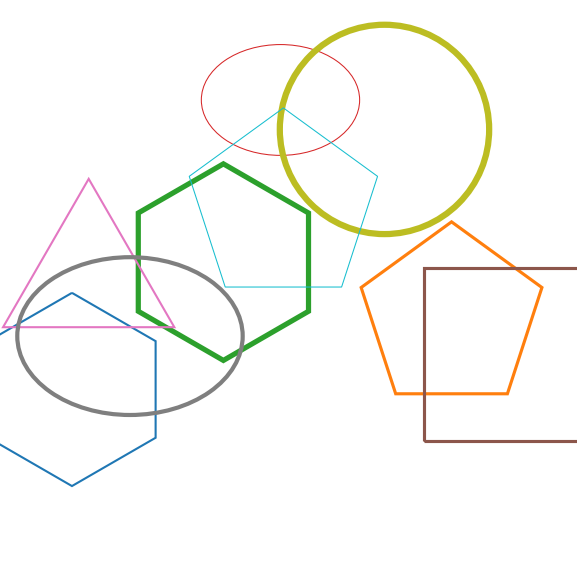[{"shape": "hexagon", "thickness": 1, "radius": 0.84, "center": [0.125, 0.325]}, {"shape": "pentagon", "thickness": 1.5, "radius": 0.82, "center": [0.782, 0.45]}, {"shape": "hexagon", "thickness": 2.5, "radius": 0.85, "center": [0.387, 0.545]}, {"shape": "oval", "thickness": 0.5, "radius": 0.69, "center": [0.486, 0.826]}, {"shape": "square", "thickness": 1.5, "radius": 0.75, "center": [0.884, 0.385]}, {"shape": "triangle", "thickness": 1, "radius": 0.86, "center": [0.154, 0.518]}, {"shape": "oval", "thickness": 2, "radius": 0.98, "center": [0.225, 0.417]}, {"shape": "circle", "thickness": 3, "radius": 0.91, "center": [0.666, 0.775]}, {"shape": "pentagon", "thickness": 0.5, "radius": 0.86, "center": [0.491, 0.641]}]